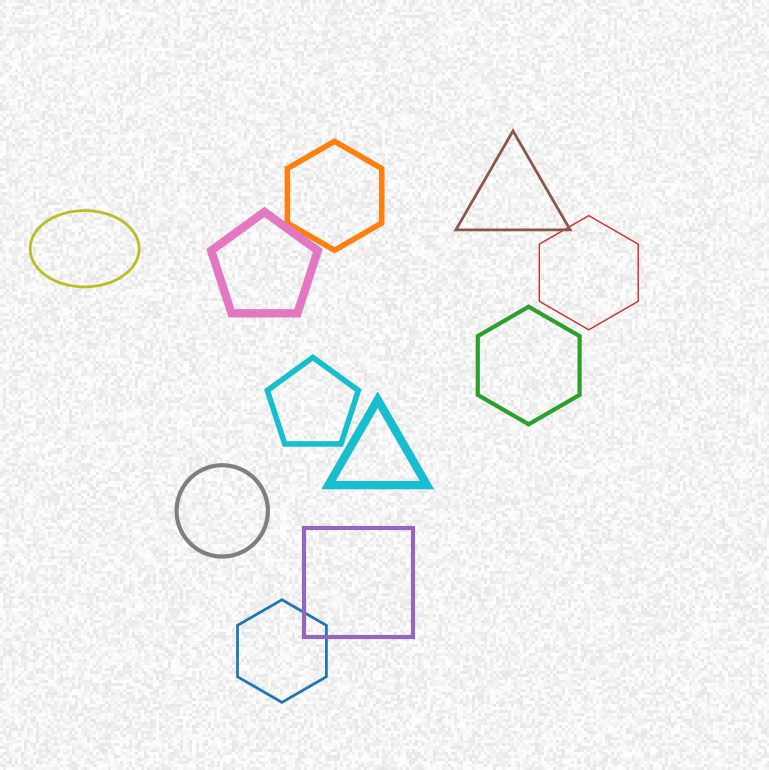[{"shape": "hexagon", "thickness": 1, "radius": 0.33, "center": [0.366, 0.154]}, {"shape": "hexagon", "thickness": 2, "radius": 0.35, "center": [0.434, 0.746]}, {"shape": "hexagon", "thickness": 1.5, "radius": 0.38, "center": [0.687, 0.525]}, {"shape": "hexagon", "thickness": 0.5, "radius": 0.37, "center": [0.765, 0.646]}, {"shape": "square", "thickness": 1.5, "radius": 0.35, "center": [0.466, 0.243]}, {"shape": "triangle", "thickness": 1, "radius": 0.43, "center": [0.666, 0.744]}, {"shape": "pentagon", "thickness": 3, "radius": 0.36, "center": [0.343, 0.652]}, {"shape": "circle", "thickness": 1.5, "radius": 0.3, "center": [0.289, 0.337]}, {"shape": "oval", "thickness": 1, "radius": 0.35, "center": [0.11, 0.677]}, {"shape": "pentagon", "thickness": 2, "radius": 0.31, "center": [0.406, 0.474]}, {"shape": "triangle", "thickness": 3, "radius": 0.37, "center": [0.491, 0.407]}]